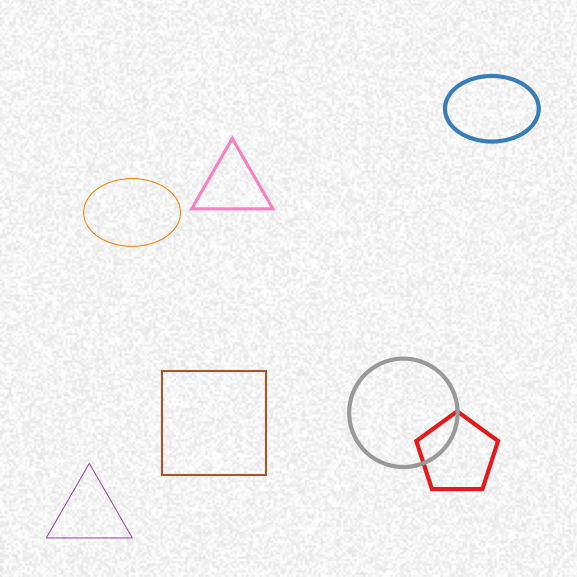[{"shape": "pentagon", "thickness": 2, "radius": 0.37, "center": [0.792, 0.212]}, {"shape": "oval", "thickness": 2, "radius": 0.41, "center": [0.852, 0.811]}, {"shape": "triangle", "thickness": 0.5, "radius": 0.43, "center": [0.155, 0.111]}, {"shape": "oval", "thickness": 0.5, "radius": 0.42, "center": [0.229, 0.631]}, {"shape": "square", "thickness": 1, "radius": 0.45, "center": [0.371, 0.267]}, {"shape": "triangle", "thickness": 1.5, "radius": 0.41, "center": [0.402, 0.678]}, {"shape": "circle", "thickness": 2, "radius": 0.47, "center": [0.699, 0.284]}]